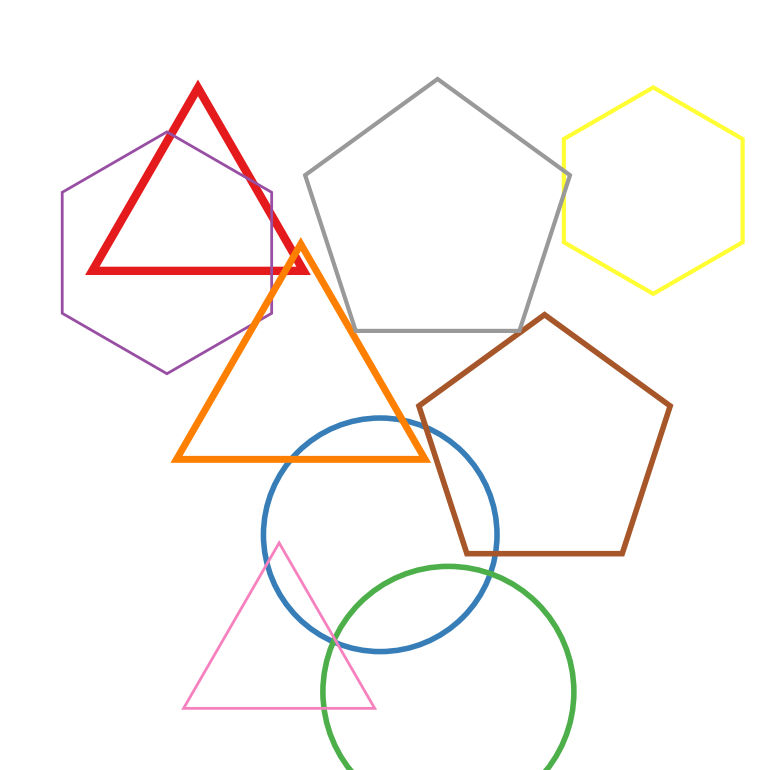[{"shape": "triangle", "thickness": 3, "radius": 0.79, "center": [0.257, 0.727]}, {"shape": "circle", "thickness": 2, "radius": 0.76, "center": [0.494, 0.305]}, {"shape": "circle", "thickness": 2, "radius": 0.81, "center": [0.582, 0.101]}, {"shape": "hexagon", "thickness": 1, "radius": 0.79, "center": [0.217, 0.672]}, {"shape": "triangle", "thickness": 2.5, "radius": 0.93, "center": [0.391, 0.497]}, {"shape": "hexagon", "thickness": 1.5, "radius": 0.67, "center": [0.848, 0.752]}, {"shape": "pentagon", "thickness": 2, "radius": 0.86, "center": [0.707, 0.42]}, {"shape": "triangle", "thickness": 1, "radius": 0.72, "center": [0.363, 0.152]}, {"shape": "pentagon", "thickness": 1.5, "radius": 0.9, "center": [0.568, 0.717]}]